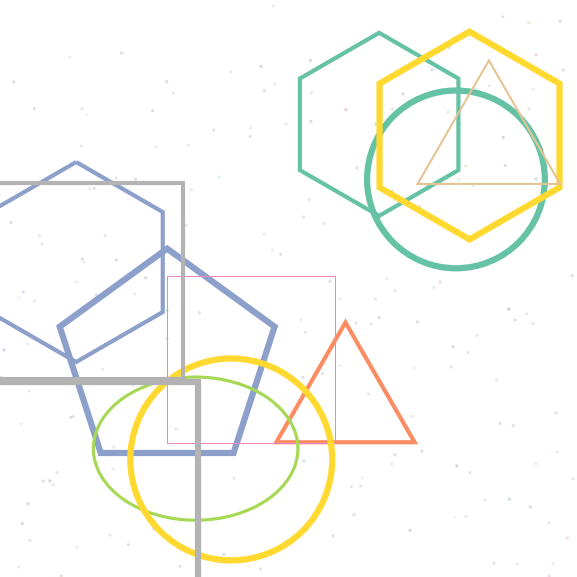[{"shape": "circle", "thickness": 3, "radius": 0.77, "center": [0.79, 0.688]}, {"shape": "hexagon", "thickness": 2, "radius": 0.79, "center": [0.657, 0.784]}, {"shape": "triangle", "thickness": 2, "radius": 0.69, "center": [0.598, 0.302]}, {"shape": "pentagon", "thickness": 3, "radius": 0.98, "center": [0.289, 0.373]}, {"shape": "hexagon", "thickness": 2, "radius": 0.87, "center": [0.132, 0.545]}, {"shape": "square", "thickness": 0.5, "radius": 0.73, "center": [0.435, 0.377]}, {"shape": "oval", "thickness": 1.5, "radius": 0.89, "center": [0.339, 0.222]}, {"shape": "circle", "thickness": 3, "radius": 0.87, "center": [0.4, 0.204]}, {"shape": "hexagon", "thickness": 3, "radius": 0.9, "center": [0.813, 0.764]}, {"shape": "triangle", "thickness": 1, "radius": 0.71, "center": [0.847, 0.752]}, {"shape": "square", "thickness": 2, "radius": 0.85, "center": [0.147, 0.512]}, {"shape": "square", "thickness": 3, "radius": 0.95, "center": [0.153, 0.148]}]